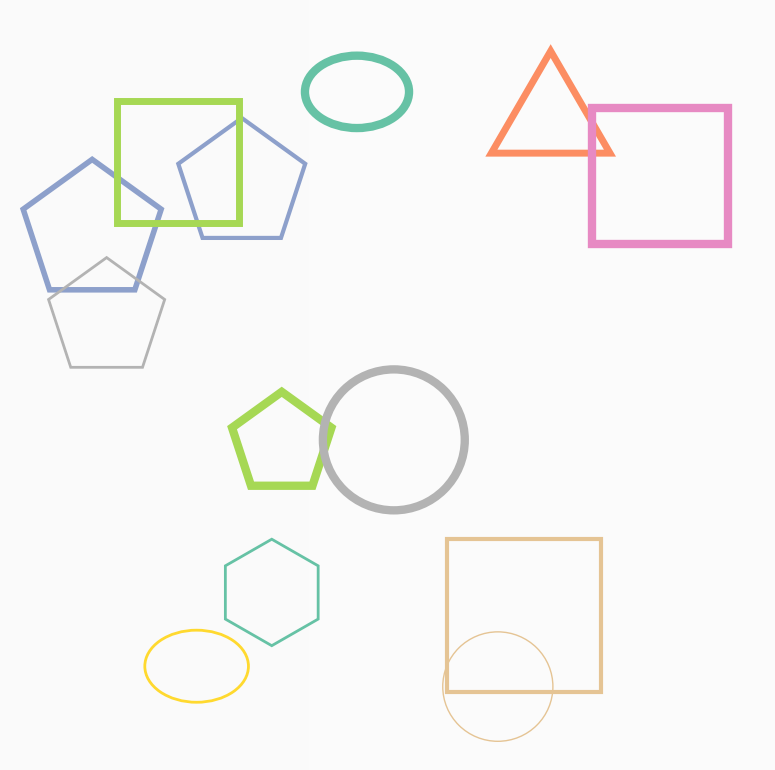[{"shape": "oval", "thickness": 3, "radius": 0.34, "center": [0.461, 0.881]}, {"shape": "hexagon", "thickness": 1, "radius": 0.35, "center": [0.351, 0.231]}, {"shape": "triangle", "thickness": 2.5, "radius": 0.44, "center": [0.711, 0.845]}, {"shape": "pentagon", "thickness": 2, "radius": 0.47, "center": [0.119, 0.699]}, {"shape": "pentagon", "thickness": 1.5, "radius": 0.43, "center": [0.312, 0.761]}, {"shape": "square", "thickness": 3, "radius": 0.44, "center": [0.852, 0.771]}, {"shape": "square", "thickness": 2.5, "radius": 0.4, "center": [0.23, 0.79]}, {"shape": "pentagon", "thickness": 3, "radius": 0.34, "center": [0.364, 0.424]}, {"shape": "oval", "thickness": 1, "radius": 0.33, "center": [0.254, 0.135]}, {"shape": "square", "thickness": 1.5, "radius": 0.5, "center": [0.676, 0.2]}, {"shape": "circle", "thickness": 0.5, "radius": 0.36, "center": [0.642, 0.108]}, {"shape": "circle", "thickness": 3, "radius": 0.46, "center": [0.508, 0.429]}, {"shape": "pentagon", "thickness": 1, "radius": 0.39, "center": [0.138, 0.587]}]